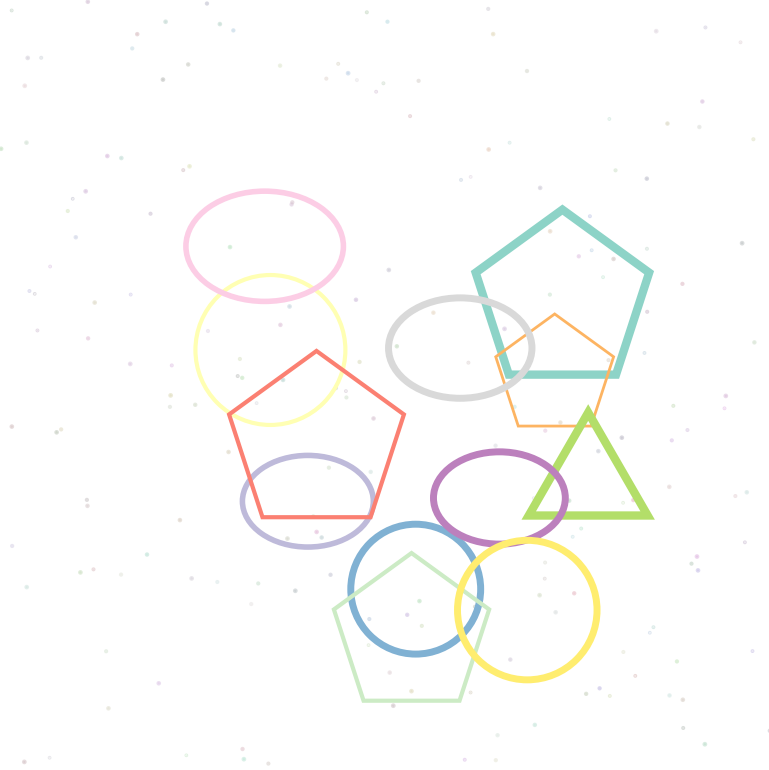[{"shape": "pentagon", "thickness": 3, "radius": 0.59, "center": [0.73, 0.609]}, {"shape": "circle", "thickness": 1.5, "radius": 0.49, "center": [0.351, 0.545]}, {"shape": "oval", "thickness": 2, "radius": 0.43, "center": [0.4, 0.349]}, {"shape": "pentagon", "thickness": 1.5, "radius": 0.6, "center": [0.411, 0.425]}, {"shape": "circle", "thickness": 2.5, "radius": 0.42, "center": [0.54, 0.235]}, {"shape": "pentagon", "thickness": 1, "radius": 0.4, "center": [0.72, 0.512]}, {"shape": "triangle", "thickness": 3, "radius": 0.45, "center": [0.764, 0.375]}, {"shape": "oval", "thickness": 2, "radius": 0.51, "center": [0.344, 0.68]}, {"shape": "oval", "thickness": 2.5, "radius": 0.47, "center": [0.598, 0.548]}, {"shape": "oval", "thickness": 2.5, "radius": 0.43, "center": [0.649, 0.353]}, {"shape": "pentagon", "thickness": 1.5, "radius": 0.53, "center": [0.534, 0.176]}, {"shape": "circle", "thickness": 2.5, "radius": 0.45, "center": [0.685, 0.208]}]